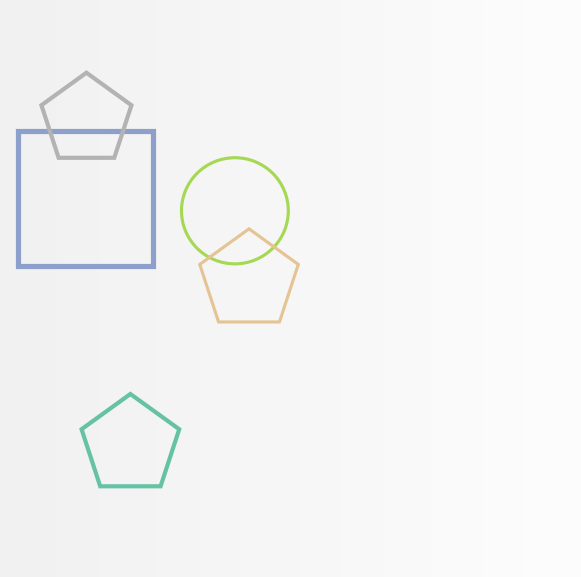[{"shape": "pentagon", "thickness": 2, "radius": 0.44, "center": [0.224, 0.229]}, {"shape": "square", "thickness": 2.5, "radius": 0.58, "center": [0.147, 0.656]}, {"shape": "circle", "thickness": 1.5, "radius": 0.46, "center": [0.404, 0.634]}, {"shape": "pentagon", "thickness": 1.5, "radius": 0.45, "center": [0.428, 0.514]}, {"shape": "pentagon", "thickness": 2, "radius": 0.41, "center": [0.149, 0.792]}]